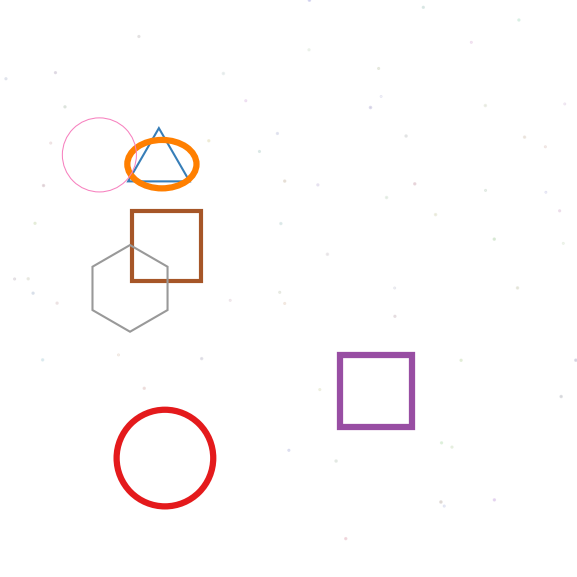[{"shape": "circle", "thickness": 3, "radius": 0.42, "center": [0.286, 0.206]}, {"shape": "triangle", "thickness": 1, "radius": 0.31, "center": [0.275, 0.716]}, {"shape": "square", "thickness": 3, "radius": 0.31, "center": [0.652, 0.322]}, {"shape": "oval", "thickness": 3, "radius": 0.3, "center": [0.28, 0.715]}, {"shape": "square", "thickness": 2, "radius": 0.3, "center": [0.289, 0.573]}, {"shape": "circle", "thickness": 0.5, "radius": 0.32, "center": [0.172, 0.731]}, {"shape": "hexagon", "thickness": 1, "radius": 0.38, "center": [0.225, 0.5]}]